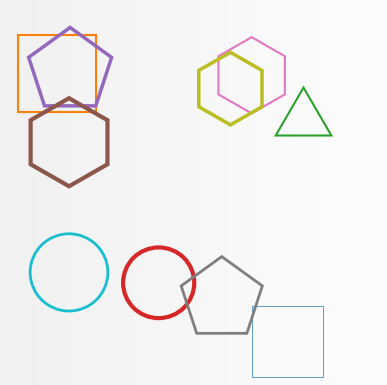[{"shape": "square", "thickness": 0.5, "radius": 0.46, "center": [0.742, 0.112]}, {"shape": "square", "thickness": 1.5, "radius": 0.5, "center": [0.148, 0.81]}, {"shape": "triangle", "thickness": 1.5, "radius": 0.41, "center": [0.783, 0.69]}, {"shape": "circle", "thickness": 3, "radius": 0.46, "center": [0.409, 0.266]}, {"shape": "pentagon", "thickness": 2.5, "radius": 0.56, "center": [0.181, 0.816]}, {"shape": "hexagon", "thickness": 3, "radius": 0.57, "center": [0.178, 0.631]}, {"shape": "hexagon", "thickness": 1.5, "radius": 0.5, "center": [0.649, 0.804]}, {"shape": "pentagon", "thickness": 2, "radius": 0.55, "center": [0.572, 0.223]}, {"shape": "hexagon", "thickness": 2.5, "radius": 0.47, "center": [0.595, 0.77]}, {"shape": "circle", "thickness": 2, "radius": 0.5, "center": [0.178, 0.292]}]